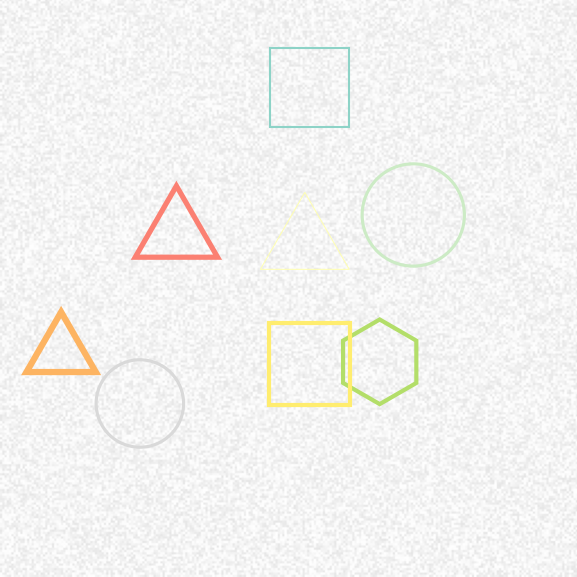[{"shape": "square", "thickness": 1, "radius": 0.34, "center": [0.535, 0.848]}, {"shape": "triangle", "thickness": 0.5, "radius": 0.44, "center": [0.528, 0.577]}, {"shape": "triangle", "thickness": 2.5, "radius": 0.41, "center": [0.305, 0.595]}, {"shape": "triangle", "thickness": 3, "radius": 0.35, "center": [0.106, 0.39]}, {"shape": "hexagon", "thickness": 2, "radius": 0.37, "center": [0.657, 0.373]}, {"shape": "circle", "thickness": 1.5, "radius": 0.38, "center": [0.242, 0.3]}, {"shape": "circle", "thickness": 1.5, "radius": 0.44, "center": [0.716, 0.627]}, {"shape": "square", "thickness": 2, "radius": 0.35, "center": [0.536, 0.368]}]